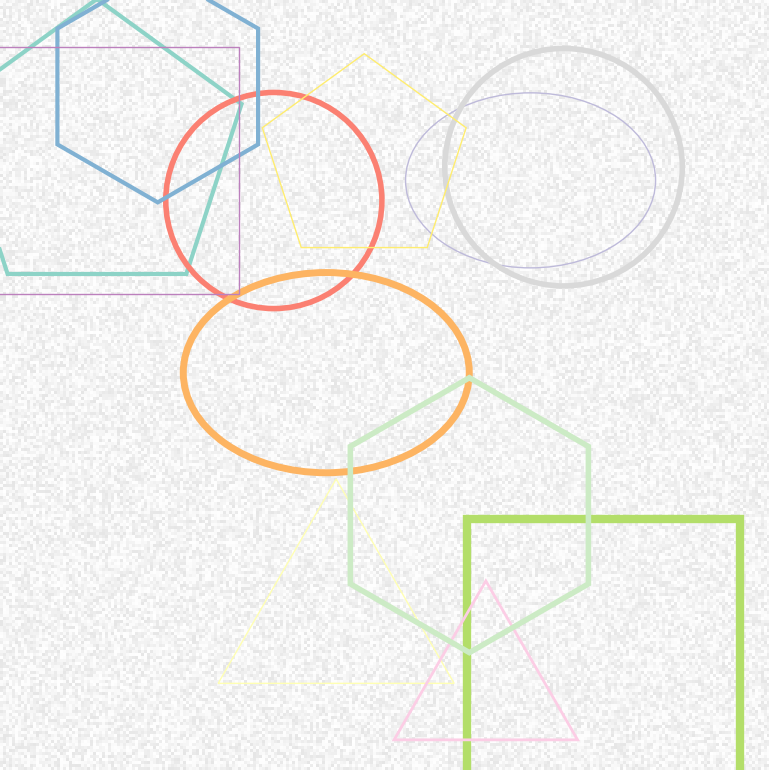[{"shape": "pentagon", "thickness": 1.5, "radius": 0.99, "center": [0.126, 0.804]}, {"shape": "triangle", "thickness": 0.5, "radius": 0.88, "center": [0.437, 0.201]}, {"shape": "oval", "thickness": 0.5, "radius": 0.81, "center": [0.689, 0.766]}, {"shape": "circle", "thickness": 2, "radius": 0.7, "center": [0.356, 0.74]}, {"shape": "hexagon", "thickness": 1.5, "radius": 0.75, "center": [0.205, 0.888]}, {"shape": "oval", "thickness": 2.5, "radius": 0.93, "center": [0.424, 0.516]}, {"shape": "square", "thickness": 3, "radius": 0.89, "center": [0.784, 0.149]}, {"shape": "triangle", "thickness": 1, "radius": 0.69, "center": [0.631, 0.108]}, {"shape": "circle", "thickness": 2, "radius": 0.77, "center": [0.732, 0.783]}, {"shape": "square", "thickness": 0.5, "radius": 0.8, "center": [0.15, 0.778]}, {"shape": "hexagon", "thickness": 2, "radius": 0.89, "center": [0.61, 0.331]}, {"shape": "pentagon", "thickness": 0.5, "radius": 0.7, "center": [0.473, 0.791]}]